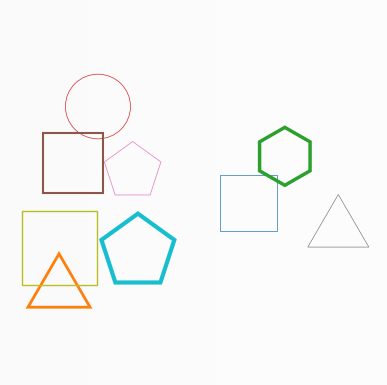[{"shape": "square", "thickness": 0.5, "radius": 0.37, "center": [0.641, 0.472]}, {"shape": "triangle", "thickness": 2, "radius": 0.46, "center": [0.152, 0.248]}, {"shape": "hexagon", "thickness": 2.5, "radius": 0.38, "center": [0.735, 0.594]}, {"shape": "circle", "thickness": 0.5, "radius": 0.42, "center": [0.253, 0.723]}, {"shape": "square", "thickness": 1.5, "radius": 0.39, "center": [0.188, 0.576]}, {"shape": "pentagon", "thickness": 0.5, "radius": 0.38, "center": [0.342, 0.556]}, {"shape": "triangle", "thickness": 0.5, "radius": 0.46, "center": [0.873, 0.404]}, {"shape": "square", "thickness": 1, "radius": 0.48, "center": [0.154, 0.356]}, {"shape": "pentagon", "thickness": 3, "radius": 0.49, "center": [0.356, 0.346]}]